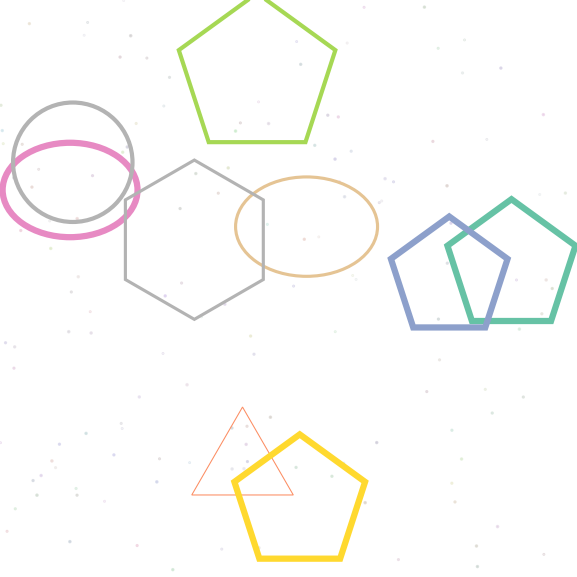[{"shape": "pentagon", "thickness": 3, "radius": 0.58, "center": [0.886, 0.538]}, {"shape": "triangle", "thickness": 0.5, "radius": 0.51, "center": [0.42, 0.193]}, {"shape": "pentagon", "thickness": 3, "radius": 0.53, "center": [0.778, 0.518]}, {"shape": "oval", "thickness": 3, "radius": 0.58, "center": [0.121, 0.67]}, {"shape": "pentagon", "thickness": 2, "radius": 0.71, "center": [0.445, 0.868]}, {"shape": "pentagon", "thickness": 3, "radius": 0.59, "center": [0.519, 0.128]}, {"shape": "oval", "thickness": 1.5, "radius": 0.61, "center": [0.531, 0.607]}, {"shape": "circle", "thickness": 2, "radius": 0.52, "center": [0.126, 0.718]}, {"shape": "hexagon", "thickness": 1.5, "radius": 0.69, "center": [0.337, 0.584]}]